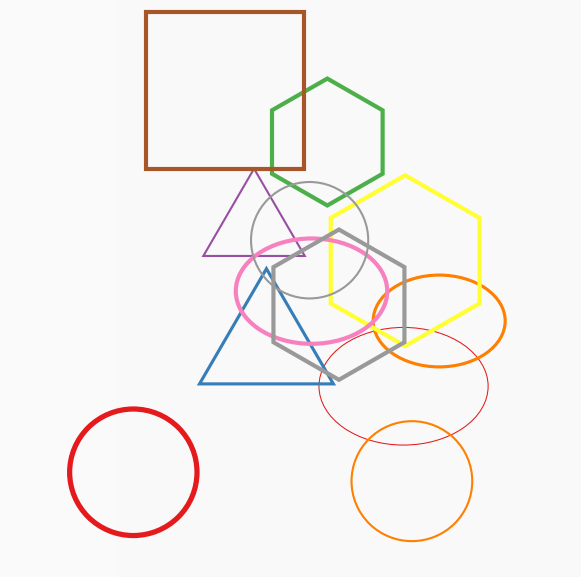[{"shape": "oval", "thickness": 0.5, "radius": 0.73, "center": [0.694, 0.33]}, {"shape": "circle", "thickness": 2.5, "radius": 0.55, "center": [0.229, 0.181]}, {"shape": "triangle", "thickness": 1.5, "radius": 0.66, "center": [0.458, 0.401]}, {"shape": "hexagon", "thickness": 2, "radius": 0.55, "center": [0.563, 0.753]}, {"shape": "triangle", "thickness": 1, "radius": 0.5, "center": [0.437, 0.606]}, {"shape": "oval", "thickness": 1.5, "radius": 0.57, "center": [0.756, 0.443]}, {"shape": "circle", "thickness": 1, "radius": 0.52, "center": [0.709, 0.166]}, {"shape": "hexagon", "thickness": 2, "radius": 0.74, "center": [0.697, 0.548]}, {"shape": "square", "thickness": 2, "radius": 0.68, "center": [0.387, 0.842]}, {"shape": "oval", "thickness": 2, "radius": 0.65, "center": [0.536, 0.495]}, {"shape": "hexagon", "thickness": 2, "radius": 0.65, "center": [0.583, 0.472]}, {"shape": "circle", "thickness": 1, "radius": 0.5, "center": [0.533, 0.583]}]